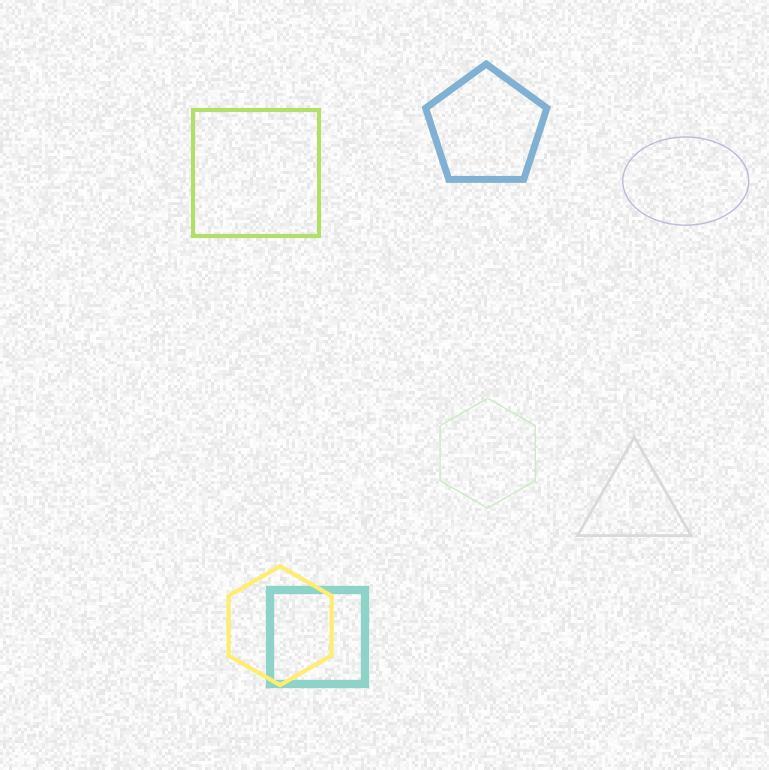[{"shape": "square", "thickness": 3, "radius": 0.31, "center": [0.413, 0.173]}, {"shape": "oval", "thickness": 0.5, "radius": 0.41, "center": [0.891, 0.765]}, {"shape": "pentagon", "thickness": 2.5, "radius": 0.41, "center": [0.632, 0.834]}, {"shape": "square", "thickness": 1.5, "radius": 0.41, "center": [0.332, 0.775]}, {"shape": "triangle", "thickness": 1, "radius": 0.43, "center": [0.824, 0.347]}, {"shape": "hexagon", "thickness": 0.5, "radius": 0.36, "center": [0.633, 0.411]}, {"shape": "hexagon", "thickness": 1.5, "radius": 0.39, "center": [0.364, 0.187]}]